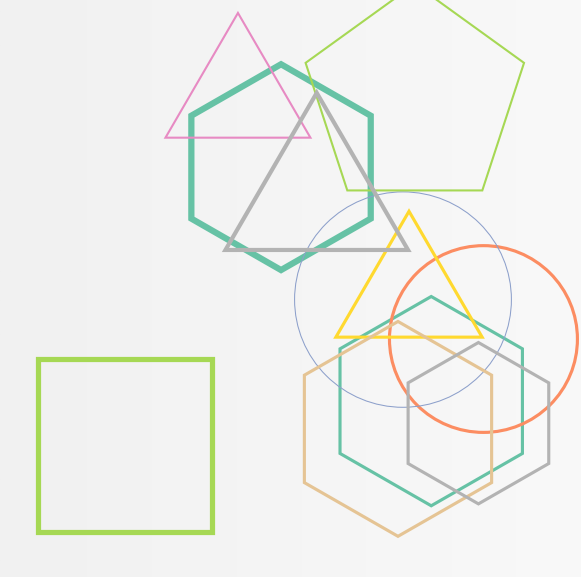[{"shape": "hexagon", "thickness": 1.5, "radius": 0.91, "center": [0.742, 0.305]}, {"shape": "hexagon", "thickness": 3, "radius": 0.89, "center": [0.484, 0.71]}, {"shape": "circle", "thickness": 1.5, "radius": 0.81, "center": [0.832, 0.412]}, {"shape": "circle", "thickness": 0.5, "radius": 0.93, "center": [0.693, 0.48]}, {"shape": "triangle", "thickness": 1, "radius": 0.72, "center": [0.409, 0.833]}, {"shape": "square", "thickness": 2.5, "radius": 0.75, "center": [0.215, 0.228]}, {"shape": "pentagon", "thickness": 1, "radius": 0.99, "center": [0.714, 0.829]}, {"shape": "triangle", "thickness": 1.5, "radius": 0.73, "center": [0.704, 0.488]}, {"shape": "hexagon", "thickness": 1.5, "radius": 0.93, "center": [0.685, 0.256]}, {"shape": "triangle", "thickness": 2, "radius": 0.91, "center": [0.545, 0.657]}, {"shape": "hexagon", "thickness": 1.5, "radius": 0.7, "center": [0.823, 0.266]}]